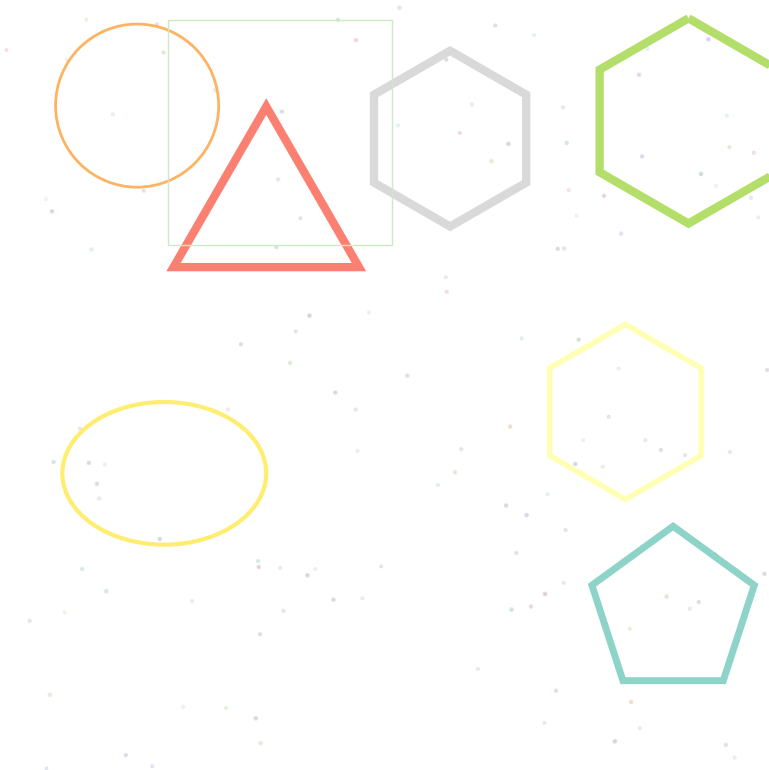[{"shape": "pentagon", "thickness": 2.5, "radius": 0.55, "center": [0.874, 0.206]}, {"shape": "hexagon", "thickness": 2, "radius": 0.57, "center": [0.812, 0.465]}, {"shape": "triangle", "thickness": 3, "radius": 0.7, "center": [0.346, 0.723]}, {"shape": "circle", "thickness": 1, "radius": 0.53, "center": [0.178, 0.863]}, {"shape": "hexagon", "thickness": 3, "radius": 0.67, "center": [0.894, 0.843]}, {"shape": "hexagon", "thickness": 3, "radius": 0.57, "center": [0.585, 0.82]}, {"shape": "square", "thickness": 0.5, "radius": 0.73, "center": [0.363, 0.828]}, {"shape": "oval", "thickness": 1.5, "radius": 0.66, "center": [0.213, 0.385]}]